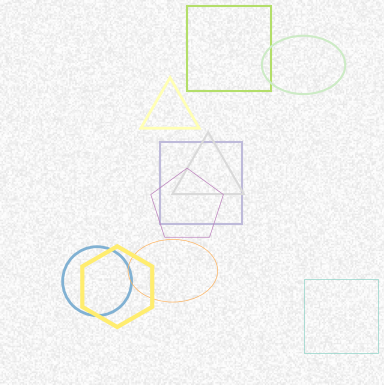[{"shape": "square", "thickness": 0.5, "radius": 0.48, "center": [0.886, 0.179]}, {"shape": "triangle", "thickness": 2, "radius": 0.44, "center": [0.442, 0.711]}, {"shape": "square", "thickness": 1.5, "radius": 0.53, "center": [0.522, 0.525]}, {"shape": "circle", "thickness": 2, "radius": 0.45, "center": [0.252, 0.27]}, {"shape": "oval", "thickness": 0.5, "radius": 0.58, "center": [0.449, 0.297]}, {"shape": "square", "thickness": 1.5, "radius": 0.55, "center": [0.595, 0.874]}, {"shape": "triangle", "thickness": 1.5, "radius": 0.54, "center": [0.541, 0.549]}, {"shape": "pentagon", "thickness": 0.5, "radius": 0.5, "center": [0.486, 0.464]}, {"shape": "oval", "thickness": 1.5, "radius": 0.54, "center": [0.789, 0.831]}, {"shape": "hexagon", "thickness": 3, "radius": 0.52, "center": [0.305, 0.255]}]